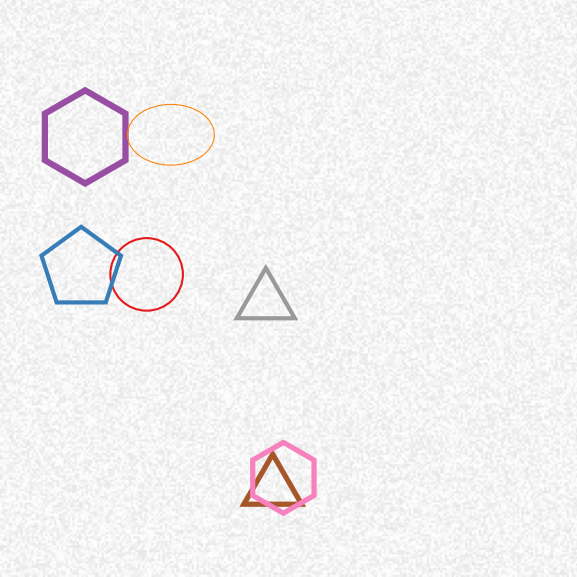[{"shape": "circle", "thickness": 1, "radius": 0.31, "center": [0.254, 0.524]}, {"shape": "pentagon", "thickness": 2, "radius": 0.36, "center": [0.141, 0.534]}, {"shape": "hexagon", "thickness": 3, "radius": 0.4, "center": [0.147, 0.762]}, {"shape": "oval", "thickness": 0.5, "radius": 0.38, "center": [0.296, 0.766]}, {"shape": "triangle", "thickness": 2.5, "radius": 0.29, "center": [0.472, 0.155]}, {"shape": "hexagon", "thickness": 2.5, "radius": 0.31, "center": [0.491, 0.172]}, {"shape": "triangle", "thickness": 2, "radius": 0.29, "center": [0.46, 0.477]}]